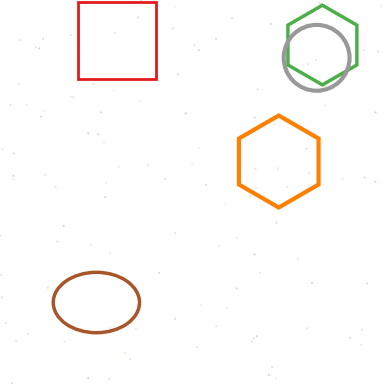[{"shape": "square", "thickness": 2, "radius": 0.5, "center": [0.304, 0.894]}, {"shape": "hexagon", "thickness": 2.5, "radius": 0.52, "center": [0.837, 0.883]}, {"shape": "hexagon", "thickness": 3, "radius": 0.6, "center": [0.724, 0.58]}, {"shape": "oval", "thickness": 2.5, "radius": 0.56, "center": [0.25, 0.214]}, {"shape": "circle", "thickness": 3, "radius": 0.43, "center": [0.822, 0.85]}]